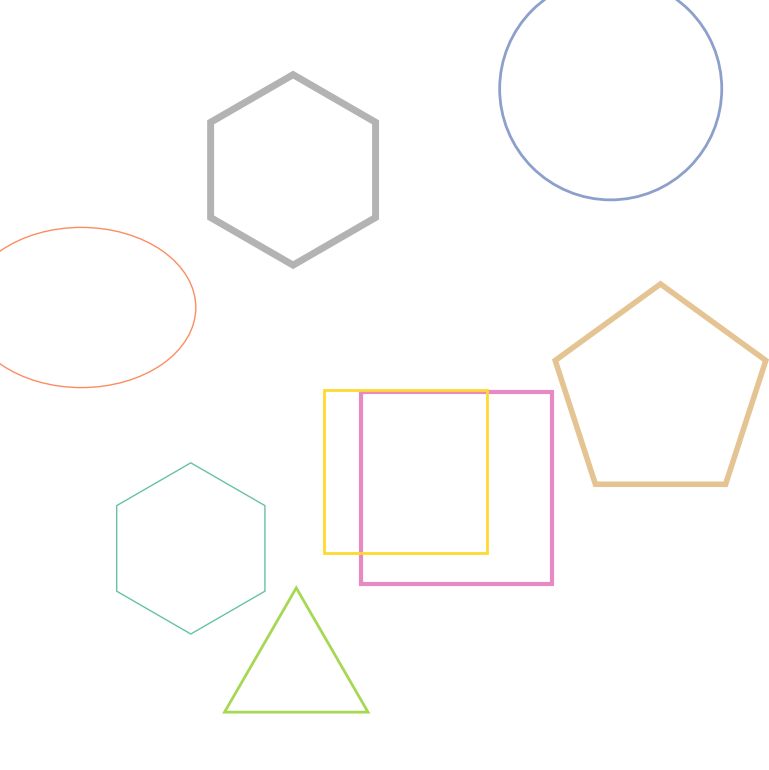[{"shape": "hexagon", "thickness": 0.5, "radius": 0.56, "center": [0.248, 0.288]}, {"shape": "oval", "thickness": 0.5, "radius": 0.74, "center": [0.106, 0.601]}, {"shape": "circle", "thickness": 1, "radius": 0.72, "center": [0.793, 0.885]}, {"shape": "square", "thickness": 1.5, "radius": 0.62, "center": [0.593, 0.366]}, {"shape": "triangle", "thickness": 1, "radius": 0.54, "center": [0.385, 0.129]}, {"shape": "square", "thickness": 1, "radius": 0.53, "center": [0.527, 0.387]}, {"shape": "pentagon", "thickness": 2, "radius": 0.72, "center": [0.858, 0.487]}, {"shape": "hexagon", "thickness": 2.5, "radius": 0.62, "center": [0.381, 0.779]}]